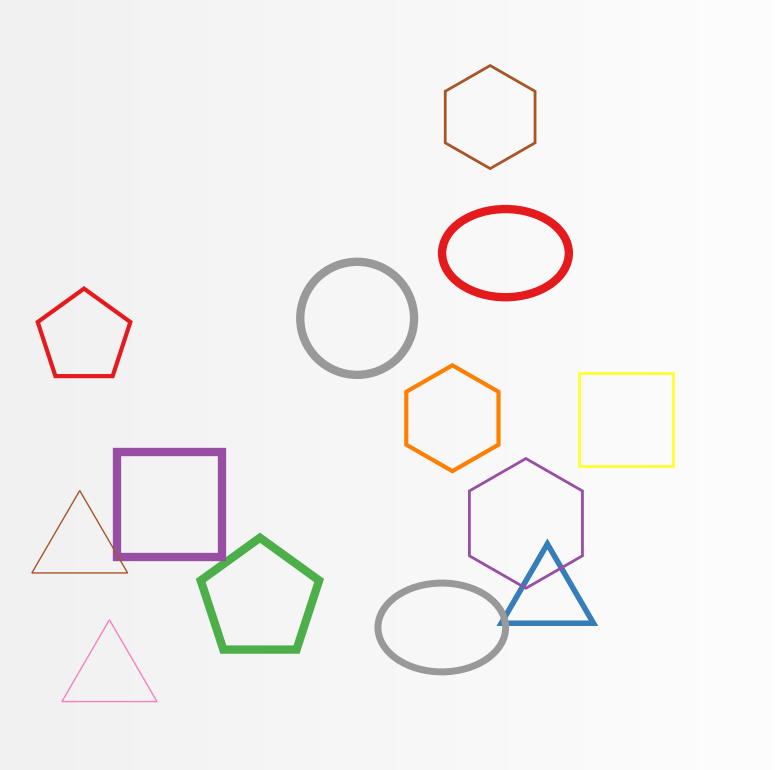[{"shape": "oval", "thickness": 3, "radius": 0.41, "center": [0.652, 0.671]}, {"shape": "pentagon", "thickness": 1.5, "radius": 0.31, "center": [0.108, 0.562]}, {"shape": "triangle", "thickness": 2, "radius": 0.34, "center": [0.706, 0.225]}, {"shape": "pentagon", "thickness": 3, "radius": 0.4, "center": [0.335, 0.221]}, {"shape": "hexagon", "thickness": 1, "radius": 0.42, "center": [0.679, 0.32]}, {"shape": "square", "thickness": 3, "radius": 0.34, "center": [0.219, 0.345]}, {"shape": "hexagon", "thickness": 1.5, "radius": 0.34, "center": [0.584, 0.457]}, {"shape": "square", "thickness": 1, "radius": 0.3, "center": [0.807, 0.455]}, {"shape": "hexagon", "thickness": 1, "radius": 0.33, "center": [0.632, 0.848]}, {"shape": "triangle", "thickness": 0.5, "radius": 0.36, "center": [0.103, 0.292]}, {"shape": "triangle", "thickness": 0.5, "radius": 0.35, "center": [0.141, 0.124]}, {"shape": "oval", "thickness": 2.5, "radius": 0.41, "center": [0.57, 0.185]}, {"shape": "circle", "thickness": 3, "radius": 0.37, "center": [0.461, 0.587]}]